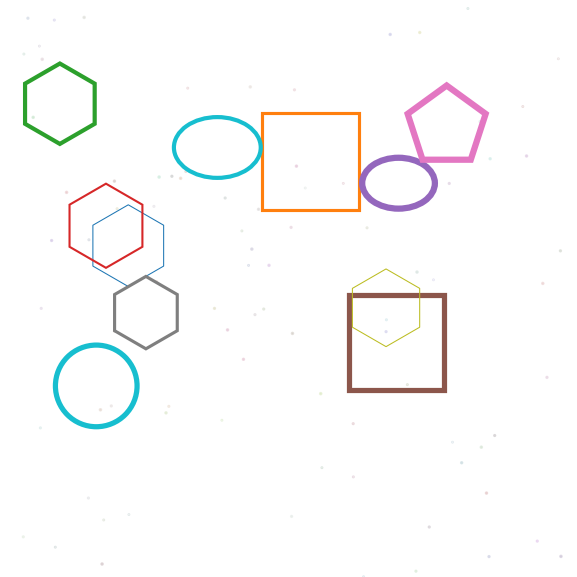[{"shape": "hexagon", "thickness": 0.5, "radius": 0.35, "center": [0.222, 0.574]}, {"shape": "square", "thickness": 1.5, "radius": 0.42, "center": [0.537, 0.719]}, {"shape": "hexagon", "thickness": 2, "radius": 0.35, "center": [0.104, 0.82]}, {"shape": "hexagon", "thickness": 1, "radius": 0.36, "center": [0.183, 0.608]}, {"shape": "oval", "thickness": 3, "radius": 0.31, "center": [0.69, 0.682]}, {"shape": "square", "thickness": 2.5, "radius": 0.41, "center": [0.686, 0.406]}, {"shape": "pentagon", "thickness": 3, "radius": 0.36, "center": [0.773, 0.78]}, {"shape": "hexagon", "thickness": 1.5, "radius": 0.31, "center": [0.253, 0.458]}, {"shape": "hexagon", "thickness": 0.5, "radius": 0.34, "center": [0.668, 0.466]}, {"shape": "oval", "thickness": 2, "radius": 0.38, "center": [0.376, 0.744]}, {"shape": "circle", "thickness": 2.5, "radius": 0.35, "center": [0.167, 0.331]}]